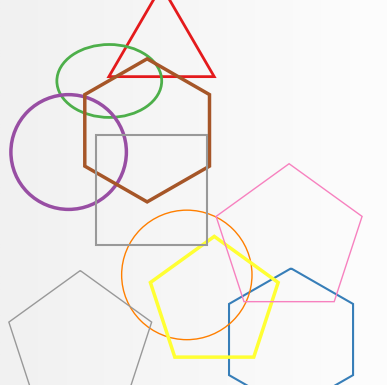[{"shape": "triangle", "thickness": 2, "radius": 0.78, "center": [0.417, 0.879]}, {"shape": "hexagon", "thickness": 1.5, "radius": 0.92, "center": [0.751, 0.118]}, {"shape": "oval", "thickness": 2, "radius": 0.68, "center": [0.282, 0.79]}, {"shape": "circle", "thickness": 2.5, "radius": 0.75, "center": [0.177, 0.605]}, {"shape": "circle", "thickness": 1, "radius": 0.84, "center": [0.482, 0.286]}, {"shape": "pentagon", "thickness": 2.5, "radius": 0.87, "center": [0.553, 0.213]}, {"shape": "hexagon", "thickness": 2.5, "radius": 0.93, "center": [0.38, 0.661]}, {"shape": "pentagon", "thickness": 1, "radius": 0.99, "center": [0.746, 0.377]}, {"shape": "pentagon", "thickness": 1, "radius": 0.97, "center": [0.207, 0.103]}, {"shape": "square", "thickness": 1.5, "radius": 0.71, "center": [0.39, 0.508]}]